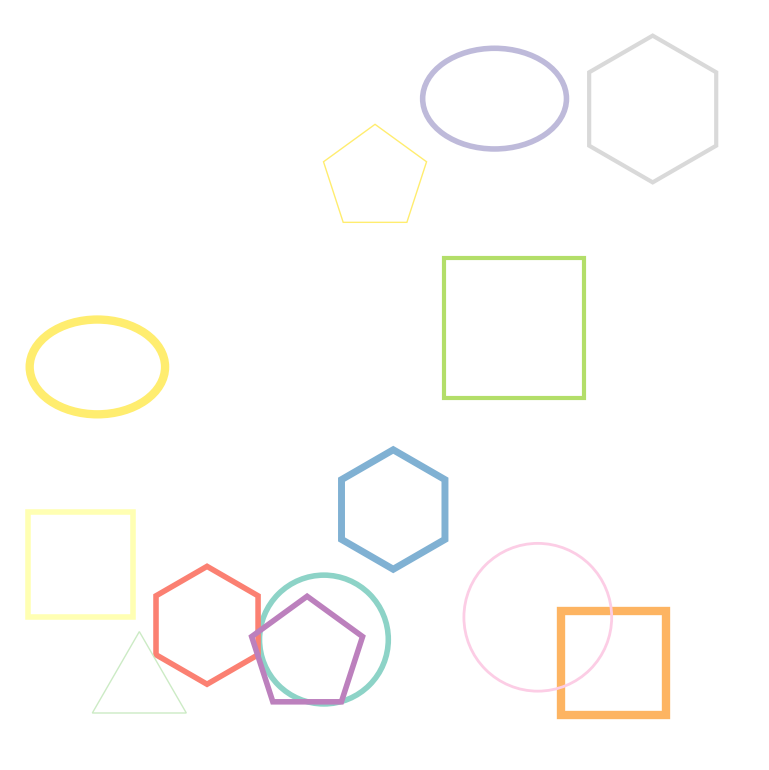[{"shape": "circle", "thickness": 2, "radius": 0.42, "center": [0.421, 0.169]}, {"shape": "square", "thickness": 2, "radius": 0.34, "center": [0.104, 0.267]}, {"shape": "oval", "thickness": 2, "radius": 0.47, "center": [0.642, 0.872]}, {"shape": "hexagon", "thickness": 2, "radius": 0.38, "center": [0.269, 0.188]}, {"shape": "hexagon", "thickness": 2.5, "radius": 0.39, "center": [0.511, 0.338]}, {"shape": "square", "thickness": 3, "radius": 0.34, "center": [0.797, 0.139]}, {"shape": "square", "thickness": 1.5, "radius": 0.45, "center": [0.667, 0.574]}, {"shape": "circle", "thickness": 1, "radius": 0.48, "center": [0.698, 0.198]}, {"shape": "hexagon", "thickness": 1.5, "radius": 0.48, "center": [0.848, 0.858]}, {"shape": "pentagon", "thickness": 2, "radius": 0.38, "center": [0.399, 0.15]}, {"shape": "triangle", "thickness": 0.5, "radius": 0.35, "center": [0.181, 0.109]}, {"shape": "oval", "thickness": 3, "radius": 0.44, "center": [0.126, 0.523]}, {"shape": "pentagon", "thickness": 0.5, "radius": 0.35, "center": [0.487, 0.768]}]